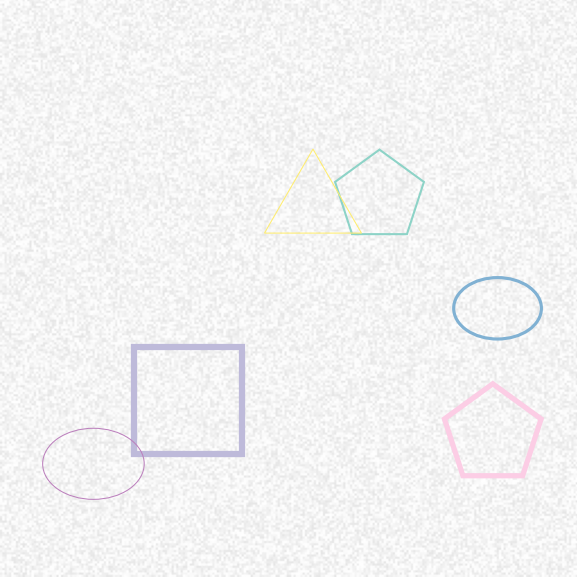[{"shape": "pentagon", "thickness": 1, "radius": 0.4, "center": [0.657, 0.659]}, {"shape": "square", "thickness": 3, "radius": 0.47, "center": [0.326, 0.305]}, {"shape": "oval", "thickness": 1.5, "radius": 0.38, "center": [0.862, 0.465]}, {"shape": "pentagon", "thickness": 2.5, "radius": 0.44, "center": [0.853, 0.247]}, {"shape": "oval", "thickness": 0.5, "radius": 0.44, "center": [0.162, 0.196]}, {"shape": "triangle", "thickness": 0.5, "radius": 0.48, "center": [0.542, 0.644]}]